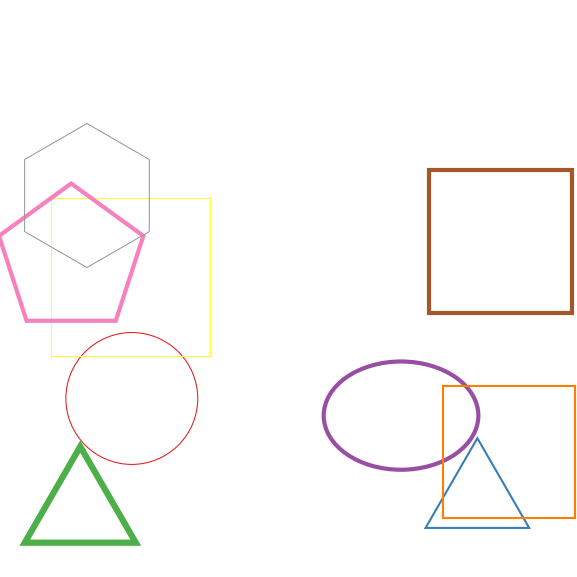[{"shape": "circle", "thickness": 0.5, "radius": 0.57, "center": [0.228, 0.309]}, {"shape": "triangle", "thickness": 1, "radius": 0.52, "center": [0.827, 0.137]}, {"shape": "triangle", "thickness": 3, "radius": 0.55, "center": [0.139, 0.115]}, {"shape": "oval", "thickness": 2, "radius": 0.67, "center": [0.694, 0.279]}, {"shape": "square", "thickness": 1, "radius": 0.57, "center": [0.881, 0.216]}, {"shape": "square", "thickness": 0.5, "radius": 0.69, "center": [0.227, 0.519]}, {"shape": "square", "thickness": 2, "radius": 0.62, "center": [0.867, 0.581]}, {"shape": "pentagon", "thickness": 2, "radius": 0.66, "center": [0.123, 0.55]}, {"shape": "hexagon", "thickness": 0.5, "radius": 0.62, "center": [0.151, 0.661]}]